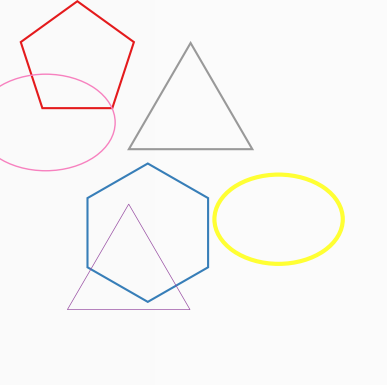[{"shape": "pentagon", "thickness": 1.5, "radius": 0.77, "center": [0.2, 0.843]}, {"shape": "hexagon", "thickness": 1.5, "radius": 0.9, "center": [0.381, 0.396]}, {"shape": "triangle", "thickness": 0.5, "radius": 0.91, "center": [0.332, 0.287]}, {"shape": "oval", "thickness": 3, "radius": 0.83, "center": [0.719, 0.431]}, {"shape": "oval", "thickness": 1, "radius": 0.9, "center": [0.118, 0.682]}, {"shape": "triangle", "thickness": 1.5, "radius": 0.92, "center": [0.492, 0.704]}]